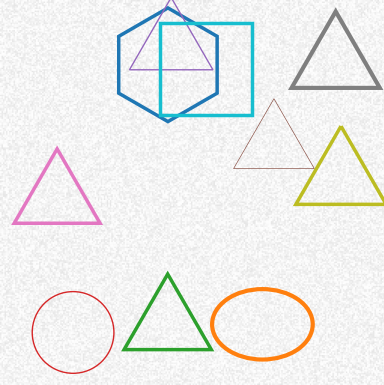[{"shape": "hexagon", "thickness": 2.5, "radius": 0.74, "center": [0.436, 0.832]}, {"shape": "oval", "thickness": 3, "radius": 0.65, "center": [0.682, 0.158]}, {"shape": "triangle", "thickness": 2.5, "radius": 0.65, "center": [0.436, 0.157]}, {"shape": "circle", "thickness": 1, "radius": 0.53, "center": [0.19, 0.136]}, {"shape": "triangle", "thickness": 1, "radius": 0.63, "center": [0.445, 0.881]}, {"shape": "triangle", "thickness": 0.5, "radius": 0.61, "center": [0.712, 0.623]}, {"shape": "triangle", "thickness": 2.5, "radius": 0.64, "center": [0.148, 0.485]}, {"shape": "triangle", "thickness": 3, "radius": 0.66, "center": [0.872, 0.838]}, {"shape": "triangle", "thickness": 2.5, "radius": 0.68, "center": [0.886, 0.537]}, {"shape": "square", "thickness": 2.5, "radius": 0.6, "center": [0.536, 0.821]}]